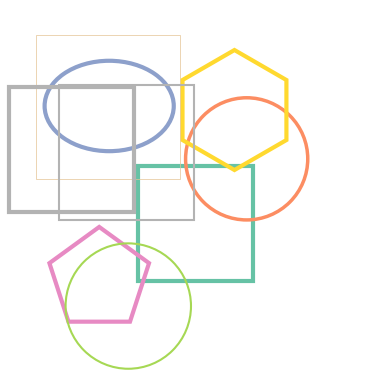[{"shape": "square", "thickness": 3, "radius": 0.74, "center": [0.507, 0.419]}, {"shape": "circle", "thickness": 2.5, "radius": 0.79, "center": [0.641, 0.587]}, {"shape": "oval", "thickness": 3, "radius": 0.84, "center": [0.284, 0.725]}, {"shape": "pentagon", "thickness": 3, "radius": 0.68, "center": [0.258, 0.275]}, {"shape": "circle", "thickness": 1.5, "radius": 0.81, "center": [0.333, 0.205]}, {"shape": "hexagon", "thickness": 3, "radius": 0.78, "center": [0.609, 0.714]}, {"shape": "square", "thickness": 0.5, "radius": 0.93, "center": [0.281, 0.722]}, {"shape": "square", "thickness": 3, "radius": 0.81, "center": [0.186, 0.611]}, {"shape": "square", "thickness": 1.5, "radius": 0.88, "center": [0.328, 0.603]}]